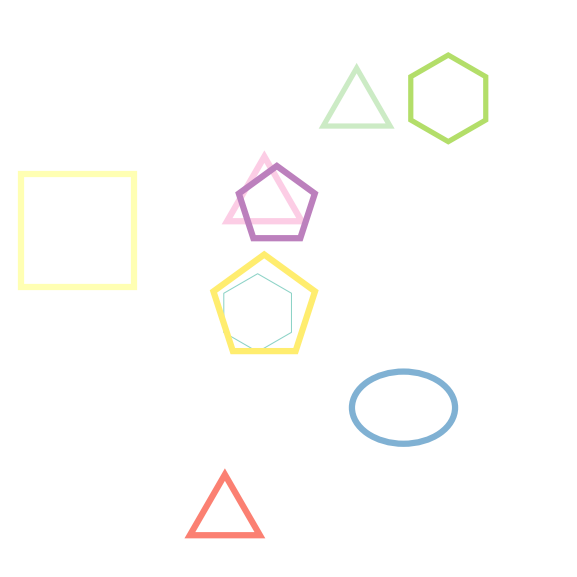[{"shape": "hexagon", "thickness": 0.5, "radius": 0.34, "center": [0.446, 0.457]}, {"shape": "square", "thickness": 3, "radius": 0.49, "center": [0.134, 0.6]}, {"shape": "triangle", "thickness": 3, "radius": 0.35, "center": [0.389, 0.107]}, {"shape": "oval", "thickness": 3, "radius": 0.45, "center": [0.699, 0.293]}, {"shape": "hexagon", "thickness": 2.5, "radius": 0.37, "center": [0.776, 0.829]}, {"shape": "triangle", "thickness": 3, "radius": 0.37, "center": [0.458, 0.653]}, {"shape": "pentagon", "thickness": 3, "radius": 0.35, "center": [0.479, 0.643]}, {"shape": "triangle", "thickness": 2.5, "radius": 0.33, "center": [0.618, 0.814]}, {"shape": "pentagon", "thickness": 3, "radius": 0.46, "center": [0.458, 0.466]}]